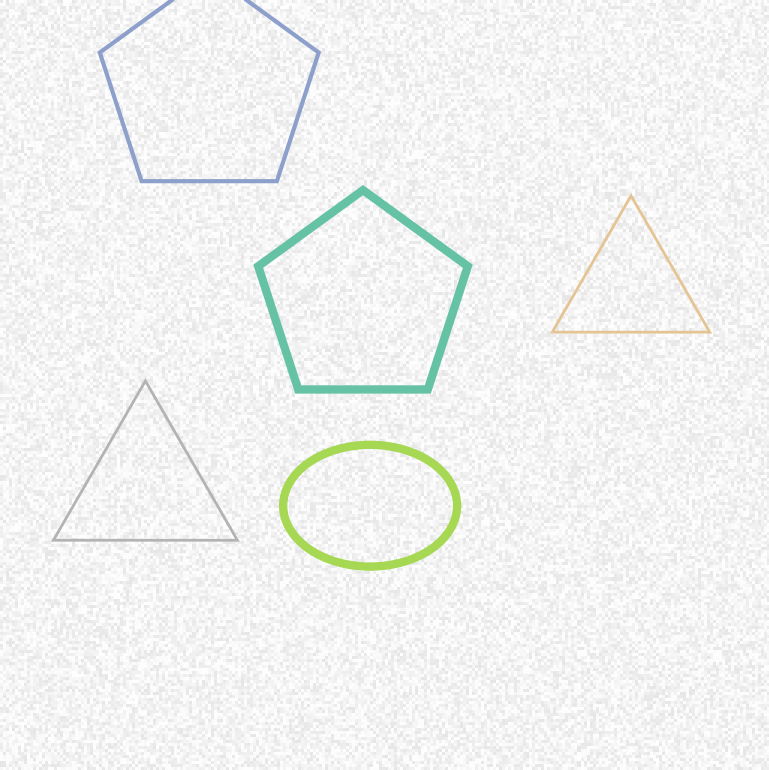[{"shape": "pentagon", "thickness": 3, "radius": 0.72, "center": [0.471, 0.61]}, {"shape": "pentagon", "thickness": 1.5, "radius": 0.75, "center": [0.272, 0.886]}, {"shape": "oval", "thickness": 3, "radius": 0.56, "center": [0.481, 0.343]}, {"shape": "triangle", "thickness": 1, "radius": 0.59, "center": [0.819, 0.628]}, {"shape": "triangle", "thickness": 1, "radius": 0.69, "center": [0.189, 0.367]}]